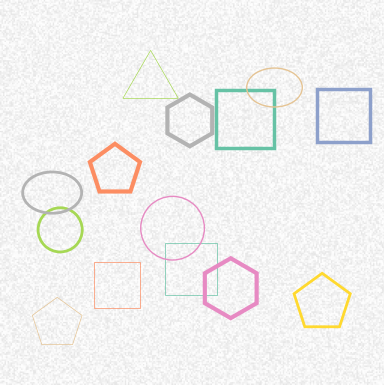[{"shape": "square", "thickness": 0.5, "radius": 0.34, "center": [0.496, 0.301]}, {"shape": "square", "thickness": 2.5, "radius": 0.38, "center": [0.636, 0.69]}, {"shape": "pentagon", "thickness": 3, "radius": 0.34, "center": [0.299, 0.558]}, {"shape": "square", "thickness": 0.5, "radius": 0.3, "center": [0.304, 0.259]}, {"shape": "square", "thickness": 2.5, "radius": 0.34, "center": [0.892, 0.7]}, {"shape": "hexagon", "thickness": 3, "radius": 0.39, "center": [0.599, 0.251]}, {"shape": "circle", "thickness": 1, "radius": 0.41, "center": [0.448, 0.407]}, {"shape": "triangle", "thickness": 0.5, "radius": 0.42, "center": [0.391, 0.786]}, {"shape": "circle", "thickness": 2, "radius": 0.29, "center": [0.156, 0.403]}, {"shape": "pentagon", "thickness": 2, "radius": 0.38, "center": [0.837, 0.213]}, {"shape": "oval", "thickness": 1, "radius": 0.36, "center": [0.713, 0.773]}, {"shape": "pentagon", "thickness": 0.5, "radius": 0.34, "center": [0.149, 0.16]}, {"shape": "hexagon", "thickness": 3, "radius": 0.34, "center": [0.493, 0.687]}, {"shape": "oval", "thickness": 2, "radius": 0.38, "center": [0.135, 0.5]}]